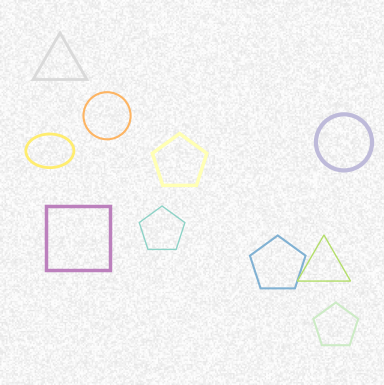[{"shape": "pentagon", "thickness": 1, "radius": 0.31, "center": [0.421, 0.403]}, {"shape": "pentagon", "thickness": 2.5, "radius": 0.37, "center": [0.466, 0.579]}, {"shape": "circle", "thickness": 3, "radius": 0.36, "center": [0.894, 0.63]}, {"shape": "pentagon", "thickness": 1.5, "radius": 0.38, "center": [0.721, 0.312]}, {"shape": "circle", "thickness": 1.5, "radius": 0.31, "center": [0.278, 0.699]}, {"shape": "triangle", "thickness": 1, "radius": 0.4, "center": [0.841, 0.31]}, {"shape": "triangle", "thickness": 2, "radius": 0.4, "center": [0.156, 0.834]}, {"shape": "square", "thickness": 2.5, "radius": 0.42, "center": [0.202, 0.382]}, {"shape": "pentagon", "thickness": 1.5, "radius": 0.31, "center": [0.872, 0.153]}, {"shape": "oval", "thickness": 2, "radius": 0.31, "center": [0.13, 0.608]}]